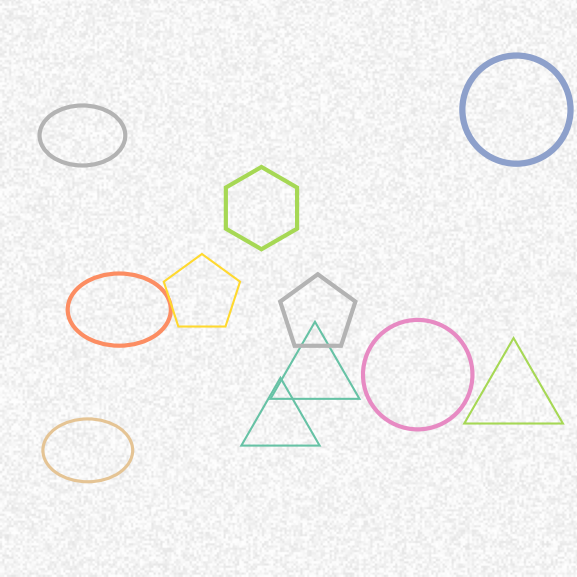[{"shape": "triangle", "thickness": 1, "radius": 0.44, "center": [0.545, 0.353]}, {"shape": "triangle", "thickness": 1, "radius": 0.39, "center": [0.486, 0.267]}, {"shape": "oval", "thickness": 2, "radius": 0.45, "center": [0.207, 0.463]}, {"shape": "circle", "thickness": 3, "radius": 0.47, "center": [0.894, 0.809]}, {"shape": "circle", "thickness": 2, "radius": 0.47, "center": [0.723, 0.35]}, {"shape": "hexagon", "thickness": 2, "radius": 0.36, "center": [0.453, 0.639]}, {"shape": "triangle", "thickness": 1, "radius": 0.49, "center": [0.889, 0.315]}, {"shape": "pentagon", "thickness": 1, "radius": 0.35, "center": [0.35, 0.49]}, {"shape": "oval", "thickness": 1.5, "radius": 0.39, "center": [0.152, 0.219]}, {"shape": "pentagon", "thickness": 2, "radius": 0.34, "center": [0.55, 0.456]}, {"shape": "oval", "thickness": 2, "radius": 0.37, "center": [0.143, 0.765]}]